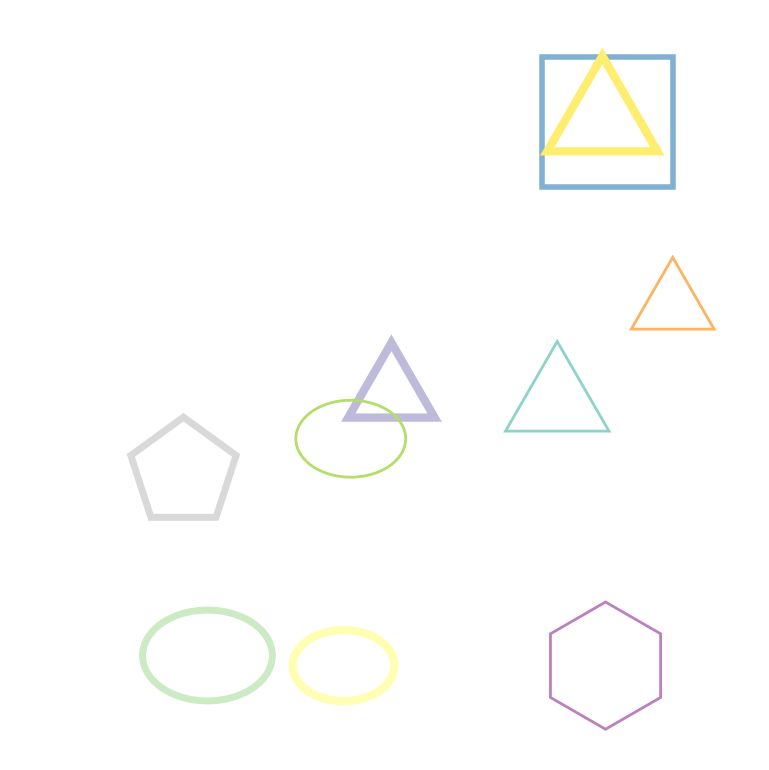[{"shape": "triangle", "thickness": 1, "radius": 0.39, "center": [0.724, 0.479]}, {"shape": "oval", "thickness": 3, "radius": 0.33, "center": [0.446, 0.136]}, {"shape": "triangle", "thickness": 3, "radius": 0.32, "center": [0.508, 0.49]}, {"shape": "square", "thickness": 2, "radius": 0.42, "center": [0.789, 0.842]}, {"shape": "triangle", "thickness": 1, "radius": 0.31, "center": [0.874, 0.604]}, {"shape": "oval", "thickness": 1, "radius": 0.36, "center": [0.456, 0.43]}, {"shape": "pentagon", "thickness": 2.5, "radius": 0.36, "center": [0.238, 0.386]}, {"shape": "hexagon", "thickness": 1, "radius": 0.41, "center": [0.786, 0.136]}, {"shape": "oval", "thickness": 2.5, "radius": 0.42, "center": [0.269, 0.149]}, {"shape": "triangle", "thickness": 3, "radius": 0.41, "center": [0.782, 0.845]}]